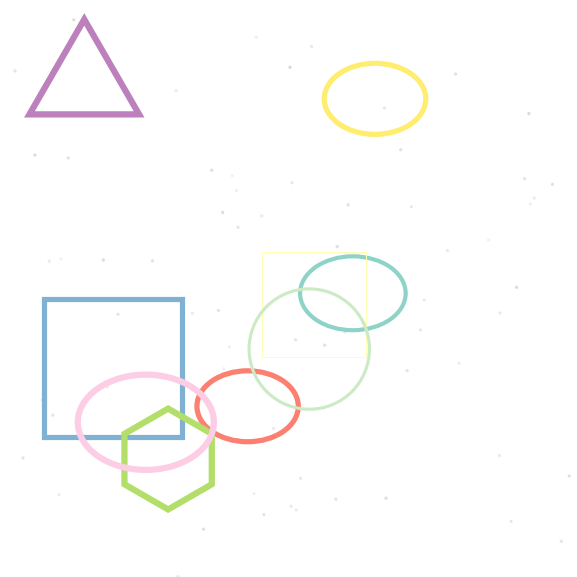[{"shape": "oval", "thickness": 2, "radius": 0.46, "center": [0.611, 0.491]}, {"shape": "square", "thickness": 0.5, "radius": 0.45, "center": [0.544, 0.472]}, {"shape": "oval", "thickness": 2.5, "radius": 0.44, "center": [0.429, 0.296]}, {"shape": "square", "thickness": 2.5, "radius": 0.6, "center": [0.196, 0.363]}, {"shape": "hexagon", "thickness": 3, "radius": 0.44, "center": [0.291, 0.204]}, {"shape": "oval", "thickness": 3, "radius": 0.59, "center": [0.253, 0.268]}, {"shape": "triangle", "thickness": 3, "radius": 0.55, "center": [0.146, 0.856]}, {"shape": "circle", "thickness": 1.5, "radius": 0.52, "center": [0.536, 0.395]}, {"shape": "oval", "thickness": 2.5, "radius": 0.44, "center": [0.649, 0.828]}]